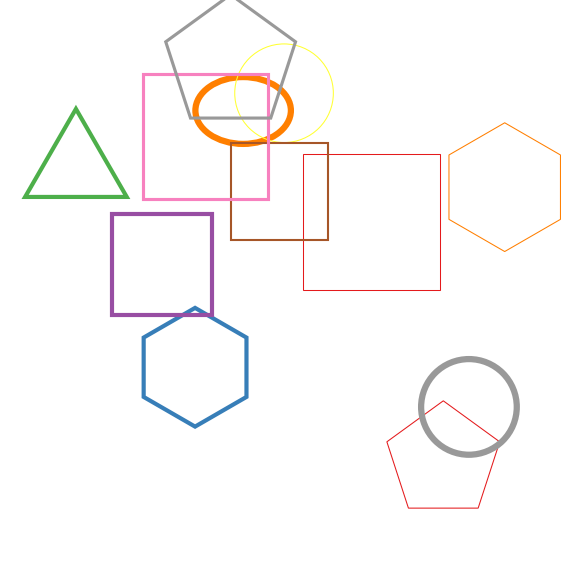[{"shape": "square", "thickness": 0.5, "radius": 0.59, "center": [0.643, 0.615]}, {"shape": "pentagon", "thickness": 0.5, "radius": 0.51, "center": [0.768, 0.202]}, {"shape": "hexagon", "thickness": 2, "radius": 0.51, "center": [0.338, 0.363]}, {"shape": "triangle", "thickness": 2, "radius": 0.51, "center": [0.131, 0.709]}, {"shape": "square", "thickness": 2, "radius": 0.43, "center": [0.281, 0.541]}, {"shape": "oval", "thickness": 3, "radius": 0.41, "center": [0.421, 0.808]}, {"shape": "hexagon", "thickness": 0.5, "radius": 0.56, "center": [0.874, 0.675]}, {"shape": "circle", "thickness": 0.5, "radius": 0.43, "center": [0.492, 0.838]}, {"shape": "square", "thickness": 1, "radius": 0.42, "center": [0.484, 0.668]}, {"shape": "square", "thickness": 1.5, "radius": 0.54, "center": [0.356, 0.763]}, {"shape": "circle", "thickness": 3, "radius": 0.41, "center": [0.812, 0.295]}, {"shape": "pentagon", "thickness": 1.5, "radius": 0.59, "center": [0.399, 0.89]}]